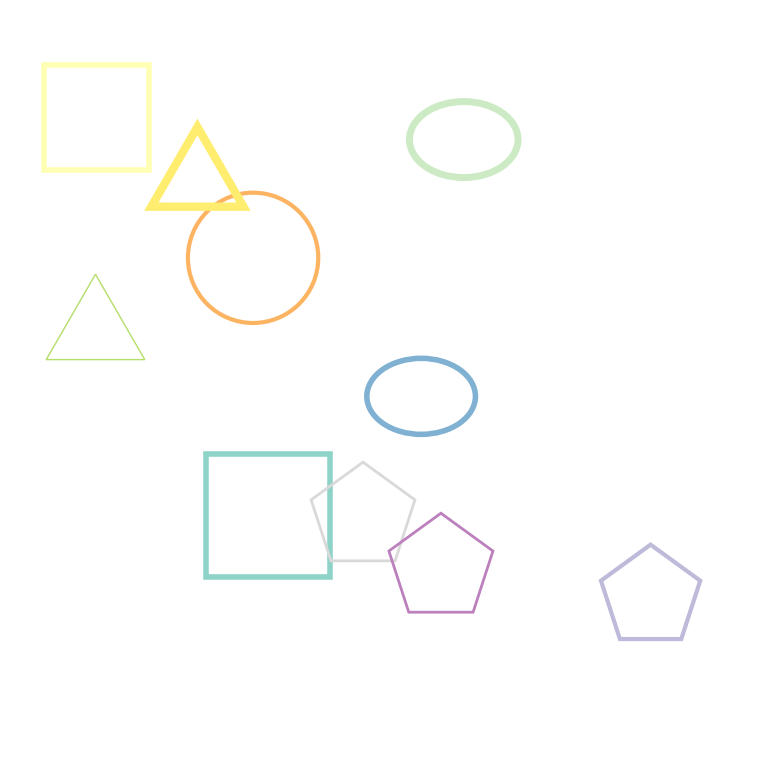[{"shape": "square", "thickness": 2, "radius": 0.4, "center": [0.348, 0.33]}, {"shape": "square", "thickness": 2, "radius": 0.34, "center": [0.125, 0.848]}, {"shape": "pentagon", "thickness": 1.5, "radius": 0.34, "center": [0.845, 0.225]}, {"shape": "oval", "thickness": 2, "radius": 0.35, "center": [0.547, 0.485]}, {"shape": "circle", "thickness": 1.5, "radius": 0.42, "center": [0.329, 0.665]}, {"shape": "triangle", "thickness": 0.5, "radius": 0.37, "center": [0.124, 0.57]}, {"shape": "pentagon", "thickness": 1, "radius": 0.35, "center": [0.471, 0.329]}, {"shape": "pentagon", "thickness": 1, "radius": 0.36, "center": [0.573, 0.262]}, {"shape": "oval", "thickness": 2.5, "radius": 0.35, "center": [0.602, 0.819]}, {"shape": "triangle", "thickness": 3, "radius": 0.35, "center": [0.256, 0.766]}]